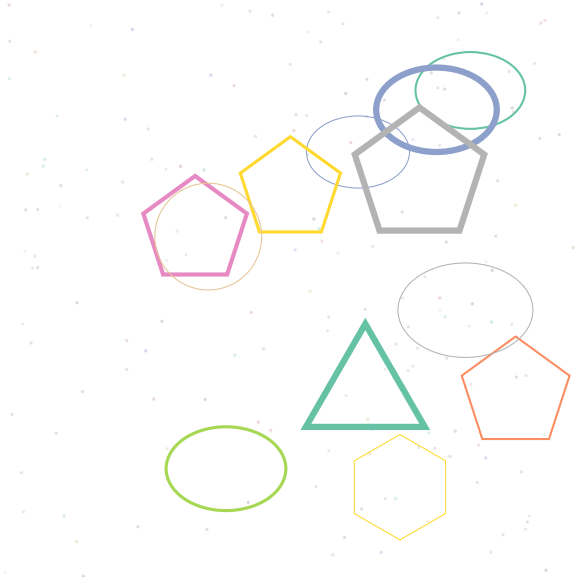[{"shape": "triangle", "thickness": 3, "radius": 0.59, "center": [0.633, 0.319]}, {"shape": "oval", "thickness": 1, "radius": 0.47, "center": [0.814, 0.843]}, {"shape": "pentagon", "thickness": 1, "radius": 0.49, "center": [0.893, 0.318]}, {"shape": "oval", "thickness": 3, "radius": 0.52, "center": [0.756, 0.809]}, {"shape": "oval", "thickness": 0.5, "radius": 0.45, "center": [0.62, 0.736]}, {"shape": "pentagon", "thickness": 2, "radius": 0.47, "center": [0.338, 0.6]}, {"shape": "oval", "thickness": 1.5, "radius": 0.52, "center": [0.391, 0.188]}, {"shape": "pentagon", "thickness": 1.5, "radius": 0.46, "center": [0.503, 0.671]}, {"shape": "hexagon", "thickness": 0.5, "radius": 0.46, "center": [0.692, 0.155]}, {"shape": "circle", "thickness": 0.5, "radius": 0.46, "center": [0.361, 0.589]}, {"shape": "pentagon", "thickness": 3, "radius": 0.59, "center": [0.726, 0.695]}, {"shape": "oval", "thickness": 0.5, "radius": 0.58, "center": [0.806, 0.462]}]